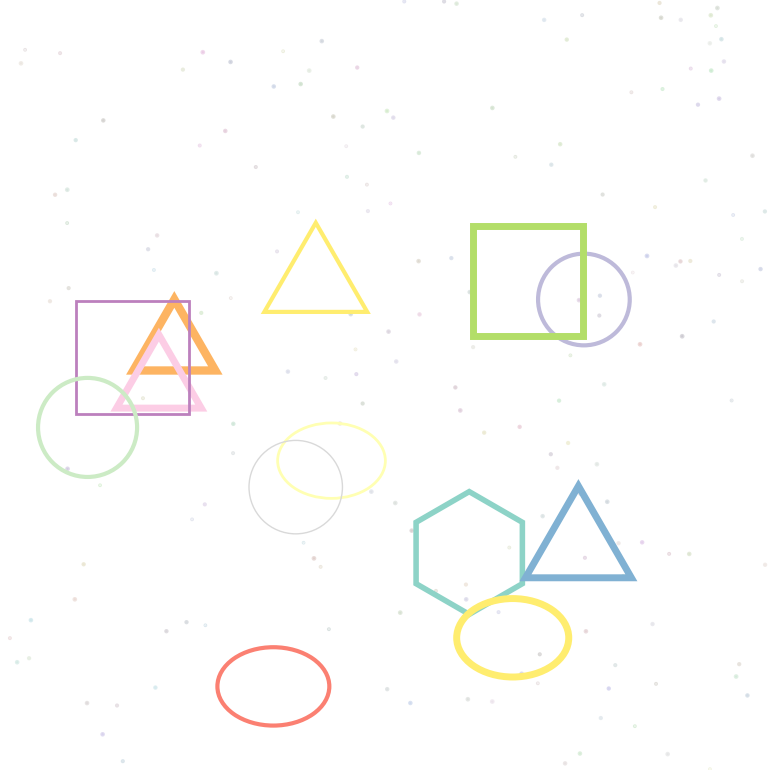[{"shape": "hexagon", "thickness": 2, "radius": 0.4, "center": [0.609, 0.282]}, {"shape": "oval", "thickness": 1, "radius": 0.35, "center": [0.431, 0.402]}, {"shape": "circle", "thickness": 1.5, "radius": 0.3, "center": [0.758, 0.611]}, {"shape": "oval", "thickness": 1.5, "radius": 0.36, "center": [0.355, 0.109]}, {"shape": "triangle", "thickness": 2.5, "radius": 0.4, "center": [0.751, 0.289]}, {"shape": "triangle", "thickness": 3, "radius": 0.31, "center": [0.226, 0.55]}, {"shape": "square", "thickness": 2.5, "radius": 0.36, "center": [0.685, 0.635]}, {"shape": "triangle", "thickness": 2.5, "radius": 0.32, "center": [0.206, 0.502]}, {"shape": "circle", "thickness": 0.5, "radius": 0.3, "center": [0.384, 0.367]}, {"shape": "square", "thickness": 1, "radius": 0.37, "center": [0.172, 0.536]}, {"shape": "circle", "thickness": 1.5, "radius": 0.32, "center": [0.114, 0.445]}, {"shape": "triangle", "thickness": 1.5, "radius": 0.39, "center": [0.41, 0.634]}, {"shape": "oval", "thickness": 2.5, "radius": 0.36, "center": [0.666, 0.172]}]